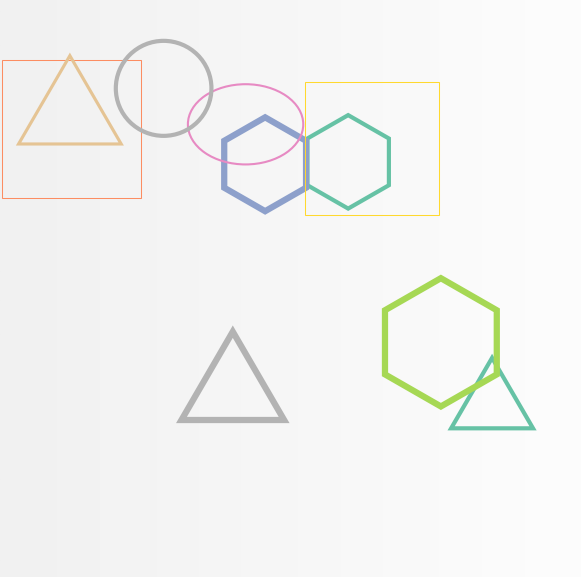[{"shape": "triangle", "thickness": 2, "radius": 0.41, "center": [0.847, 0.298]}, {"shape": "hexagon", "thickness": 2, "radius": 0.4, "center": [0.599, 0.719]}, {"shape": "square", "thickness": 0.5, "radius": 0.6, "center": [0.123, 0.776]}, {"shape": "hexagon", "thickness": 3, "radius": 0.41, "center": [0.456, 0.715]}, {"shape": "oval", "thickness": 1, "radius": 0.5, "center": [0.422, 0.784]}, {"shape": "hexagon", "thickness": 3, "radius": 0.56, "center": [0.759, 0.406]}, {"shape": "square", "thickness": 0.5, "radius": 0.58, "center": [0.64, 0.742]}, {"shape": "triangle", "thickness": 1.5, "radius": 0.51, "center": [0.12, 0.801]}, {"shape": "circle", "thickness": 2, "radius": 0.41, "center": [0.282, 0.846]}, {"shape": "triangle", "thickness": 3, "radius": 0.51, "center": [0.4, 0.323]}]